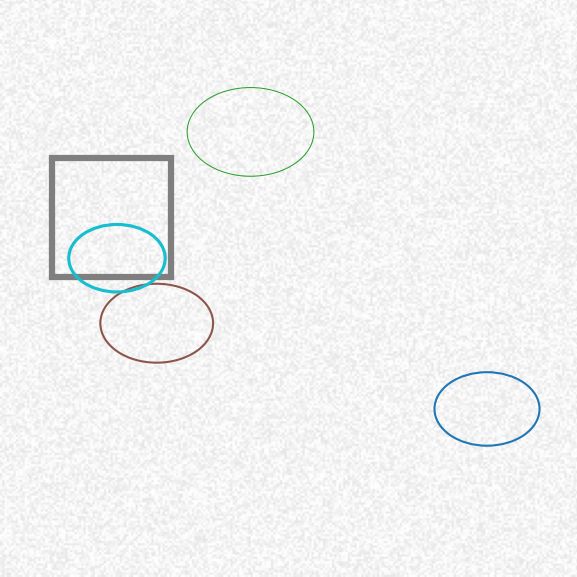[{"shape": "oval", "thickness": 1, "radius": 0.45, "center": [0.843, 0.291]}, {"shape": "oval", "thickness": 0.5, "radius": 0.55, "center": [0.434, 0.771]}, {"shape": "oval", "thickness": 1, "radius": 0.49, "center": [0.271, 0.439]}, {"shape": "square", "thickness": 3, "radius": 0.51, "center": [0.193, 0.623]}, {"shape": "oval", "thickness": 1.5, "radius": 0.42, "center": [0.203, 0.552]}]